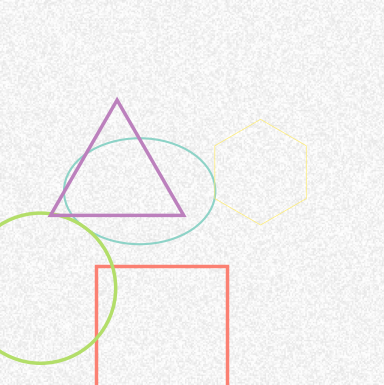[{"shape": "oval", "thickness": 1.5, "radius": 0.98, "center": [0.363, 0.503]}, {"shape": "square", "thickness": 2.5, "radius": 0.85, "center": [0.419, 0.14]}, {"shape": "circle", "thickness": 2.5, "radius": 0.98, "center": [0.105, 0.251]}, {"shape": "triangle", "thickness": 2.5, "radius": 1.0, "center": [0.304, 0.54]}, {"shape": "hexagon", "thickness": 0.5, "radius": 0.69, "center": [0.677, 0.553]}]